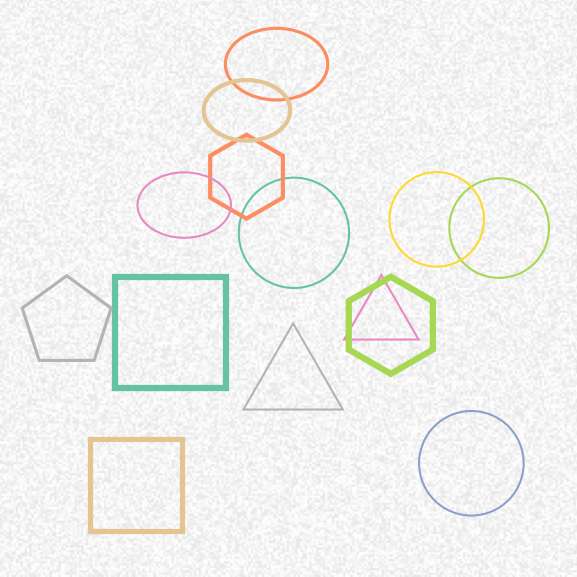[{"shape": "square", "thickness": 3, "radius": 0.48, "center": [0.296, 0.423]}, {"shape": "circle", "thickness": 1, "radius": 0.48, "center": [0.509, 0.596]}, {"shape": "oval", "thickness": 1.5, "radius": 0.44, "center": [0.479, 0.888]}, {"shape": "hexagon", "thickness": 2, "radius": 0.36, "center": [0.427, 0.693]}, {"shape": "circle", "thickness": 1, "radius": 0.45, "center": [0.816, 0.197]}, {"shape": "oval", "thickness": 1, "radius": 0.4, "center": [0.319, 0.644]}, {"shape": "triangle", "thickness": 1, "radius": 0.37, "center": [0.66, 0.448]}, {"shape": "circle", "thickness": 1, "radius": 0.43, "center": [0.864, 0.604]}, {"shape": "hexagon", "thickness": 3, "radius": 0.42, "center": [0.677, 0.436]}, {"shape": "circle", "thickness": 1, "radius": 0.41, "center": [0.756, 0.619]}, {"shape": "oval", "thickness": 2, "radius": 0.37, "center": [0.428, 0.808]}, {"shape": "square", "thickness": 2.5, "radius": 0.4, "center": [0.236, 0.159]}, {"shape": "triangle", "thickness": 1, "radius": 0.5, "center": [0.508, 0.34]}, {"shape": "pentagon", "thickness": 1.5, "radius": 0.4, "center": [0.115, 0.441]}]